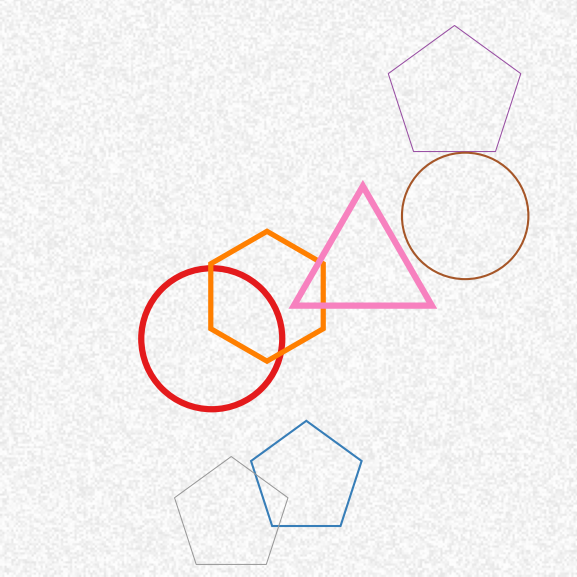[{"shape": "circle", "thickness": 3, "radius": 0.61, "center": [0.367, 0.413]}, {"shape": "pentagon", "thickness": 1, "radius": 0.5, "center": [0.53, 0.17]}, {"shape": "pentagon", "thickness": 0.5, "radius": 0.6, "center": [0.787, 0.834]}, {"shape": "hexagon", "thickness": 2.5, "radius": 0.56, "center": [0.462, 0.486]}, {"shape": "circle", "thickness": 1, "radius": 0.55, "center": [0.805, 0.625]}, {"shape": "triangle", "thickness": 3, "radius": 0.69, "center": [0.628, 0.539]}, {"shape": "pentagon", "thickness": 0.5, "radius": 0.52, "center": [0.4, 0.105]}]